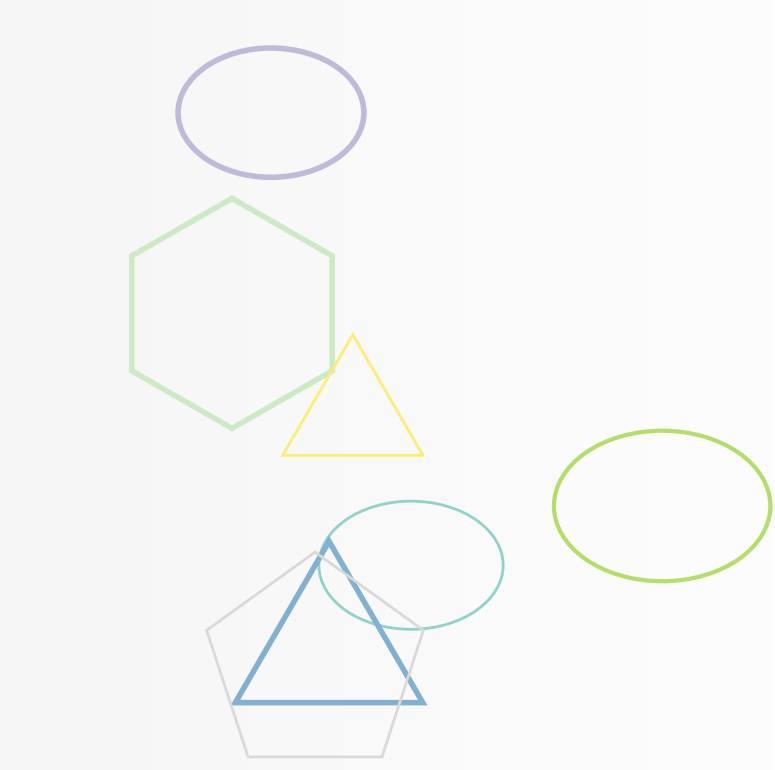[{"shape": "oval", "thickness": 1, "radius": 0.59, "center": [0.53, 0.266]}, {"shape": "oval", "thickness": 2, "radius": 0.6, "center": [0.35, 0.854]}, {"shape": "triangle", "thickness": 2, "radius": 0.7, "center": [0.425, 0.157]}, {"shape": "oval", "thickness": 1.5, "radius": 0.7, "center": [0.854, 0.343]}, {"shape": "pentagon", "thickness": 1, "radius": 0.74, "center": [0.406, 0.136]}, {"shape": "hexagon", "thickness": 2, "radius": 0.75, "center": [0.299, 0.593]}, {"shape": "triangle", "thickness": 1, "radius": 0.52, "center": [0.455, 0.461]}]